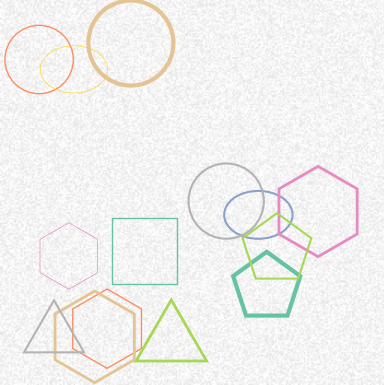[{"shape": "pentagon", "thickness": 3, "radius": 0.46, "center": [0.693, 0.254]}, {"shape": "square", "thickness": 1, "radius": 0.43, "center": [0.376, 0.349]}, {"shape": "circle", "thickness": 1, "radius": 0.44, "center": [0.102, 0.845]}, {"shape": "hexagon", "thickness": 1, "radius": 0.51, "center": [0.278, 0.146]}, {"shape": "oval", "thickness": 1.5, "radius": 0.44, "center": [0.671, 0.442]}, {"shape": "hexagon", "thickness": 0.5, "radius": 0.43, "center": [0.179, 0.335]}, {"shape": "hexagon", "thickness": 2, "radius": 0.59, "center": [0.826, 0.451]}, {"shape": "pentagon", "thickness": 1.5, "radius": 0.47, "center": [0.719, 0.352]}, {"shape": "triangle", "thickness": 2, "radius": 0.53, "center": [0.445, 0.115]}, {"shape": "oval", "thickness": 0.5, "radius": 0.44, "center": [0.192, 0.82]}, {"shape": "circle", "thickness": 3, "radius": 0.55, "center": [0.34, 0.888]}, {"shape": "hexagon", "thickness": 2, "radius": 0.59, "center": [0.246, 0.125]}, {"shape": "triangle", "thickness": 1.5, "radius": 0.45, "center": [0.14, 0.13]}, {"shape": "circle", "thickness": 1.5, "radius": 0.49, "center": [0.588, 0.478]}]